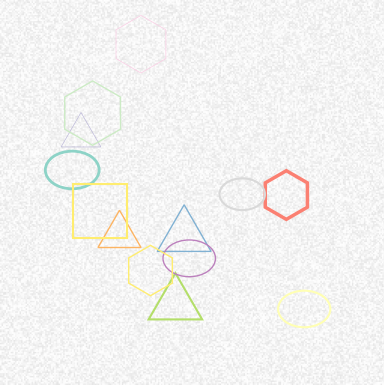[{"shape": "oval", "thickness": 2, "radius": 0.35, "center": [0.188, 0.558]}, {"shape": "oval", "thickness": 1.5, "radius": 0.34, "center": [0.79, 0.197]}, {"shape": "triangle", "thickness": 0.5, "radius": 0.3, "center": [0.21, 0.648]}, {"shape": "hexagon", "thickness": 2.5, "radius": 0.32, "center": [0.744, 0.493]}, {"shape": "triangle", "thickness": 1, "radius": 0.4, "center": [0.478, 0.387]}, {"shape": "triangle", "thickness": 1, "radius": 0.32, "center": [0.31, 0.389]}, {"shape": "triangle", "thickness": 1.5, "radius": 0.4, "center": [0.456, 0.21]}, {"shape": "hexagon", "thickness": 0.5, "radius": 0.37, "center": [0.366, 0.885]}, {"shape": "oval", "thickness": 1.5, "radius": 0.29, "center": [0.629, 0.495]}, {"shape": "oval", "thickness": 1, "radius": 0.34, "center": [0.492, 0.329]}, {"shape": "hexagon", "thickness": 1, "radius": 0.42, "center": [0.241, 0.706]}, {"shape": "hexagon", "thickness": 1, "radius": 0.33, "center": [0.391, 0.297]}, {"shape": "square", "thickness": 1.5, "radius": 0.35, "center": [0.259, 0.452]}]